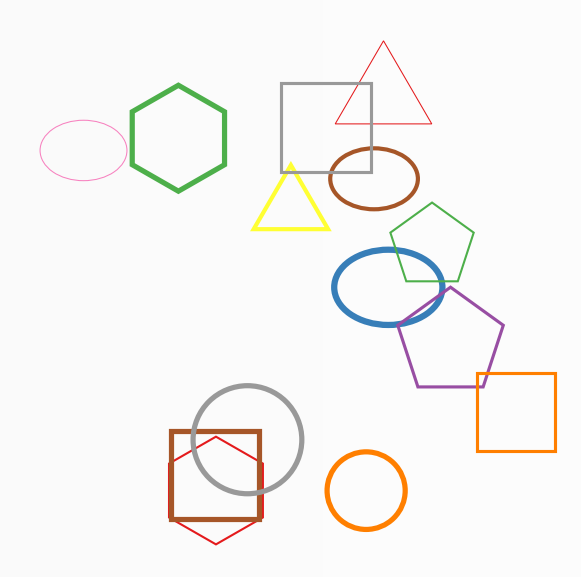[{"shape": "triangle", "thickness": 0.5, "radius": 0.48, "center": [0.66, 0.833]}, {"shape": "hexagon", "thickness": 1, "radius": 0.47, "center": [0.372, 0.15]}, {"shape": "oval", "thickness": 3, "radius": 0.47, "center": [0.668, 0.502]}, {"shape": "pentagon", "thickness": 1, "radius": 0.38, "center": [0.743, 0.573]}, {"shape": "hexagon", "thickness": 2.5, "radius": 0.46, "center": [0.307, 0.76]}, {"shape": "pentagon", "thickness": 1.5, "radius": 0.48, "center": [0.775, 0.406]}, {"shape": "square", "thickness": 1.5, "radius": 0.34, "center": [0.888, 0.286]}, {"shape": "circle", "thickness": 2.5, "radius": 0.34, "center": [0.63, 0.15]}, {"shape": "triangle", "thickness": 2, "radius": 0.37, "center": [0.5, 0.639]}, {"shape": "square", "thickness": 2.5, "radius": 0.38, "center": [0.37, 0.177]}, {"shape": "oval", "thickness": 2, "radius": 0.38, "center": [0.644, 0.69]}, {"shape": "oval", "thickness": 0.5, "radius": 0.37, "center": [0.144, 0.739]}, {"shape": "square", "thickness": 1.5, "radius": 0.38, "center": [0.561, 0.779]}, {"shape": "circle", "thickness": 2.5, "radius": 0.47, "center": [0.426, 0.238]}]